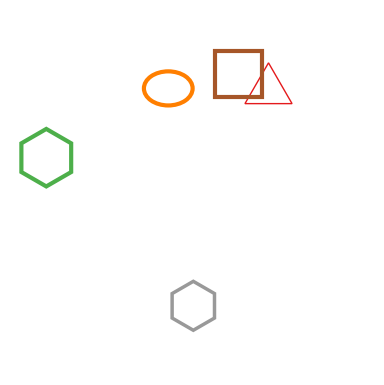[{"shape": "triangle", "thickness": 1, "radius": 0.35, "center": [0.697, 0.766]}, {"shape": "hexagon", "thickness": 3, "radius": 0.37, "center": [0.12, 0.59]}, {"shape": "oval", "thickness": 3, "radius": 0.32, "center": [0.437, 0.77]}, {"shape": "square", "thickness": 3, "radius": 0.3, "center": [0.619, 0.808]}, {"shape": "hexagon", "thickness": 2.5, "radius": 0.32, "center": [0.502, 0.206]}]